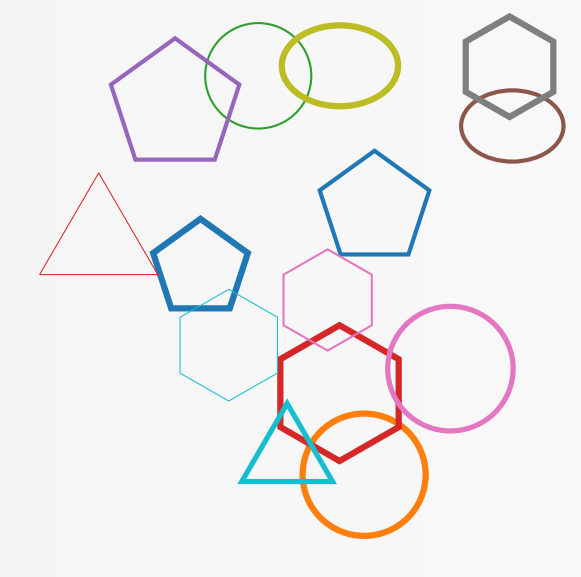[{"shape": "pentagon", "thickness": 3, "radius": 0.43, "center": [0.345, 0.534]}, {"shape": "pentagon", "thickness": 2, "radius": 0.5, "center": [0.644, 0.639]}, {"shape": "circle", "thickness": 3, "radius": 0.53, "center": [0.626, 0.177]}, {"shape": "circle", "thickness": 1, "radius": 0.46, "center": [0.444, 0.868]}, {"shape": "triangle", "thickness": 0.5, "radius": 0.59, "center": [0.17, 0.582]}, {"shape": "hexagon", "thickness": 3, "radius": 0.59, "center": [0.584, 0.318]}, {"shape": "pentagon", "thickness": 2, "radius": 0.58, "center": [0.301, 0.817]}, {"shape": "oval", "thickness": 2, "radius": 0.44, "center": [0.881, 0.781]}, {"shape": "circle", "thickness": 2.5, "radius": 0.54, "center": [0.775, 0.361]}, {"shape": "hexagon", "thickness": 1, "radius": 0.44, "center": [0.564, 0.48]}, {"shape": "hexagon", "thickness": 3, "radius": 0.44, "center": [0.877, 0.884]}, {"shape": "oval", "thickness": 3, "radius": 0.5, "center": [0.585, 0.885]}, {"shape": "hexagon", "thickness": 0.5, "radius": 0.48, "center": [0.394, 0.401]}, {"shape": "triangle", "thickness": 2.5, "radius": 0.45, "center": [0.494, 0.21]}]